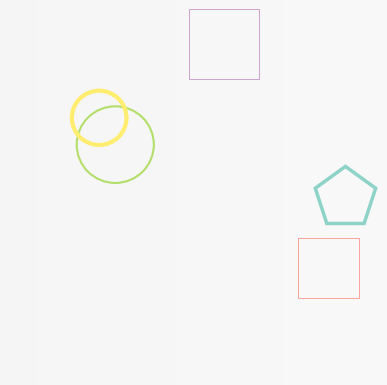[{"shape": "pentagon", "thickness": 2.5, "radius": 0.41, "center": [0.892, 0.486]}, {"shape": "square", "thickness": 0.5, "radius": 0.39, "center": [0.847, 0.304]}, {"shape": "circle", "thickness": 1.5, "radius": 0.5, "center": [0.297, 0.624]}, {"shape": "square", "thickness": 0.5, "radius": 0.45, "center": [0.578, 0.885]}, {"shape": "circle", "thickness": 3, "radius": 0.35, "center": [0.256, 0.694]}]